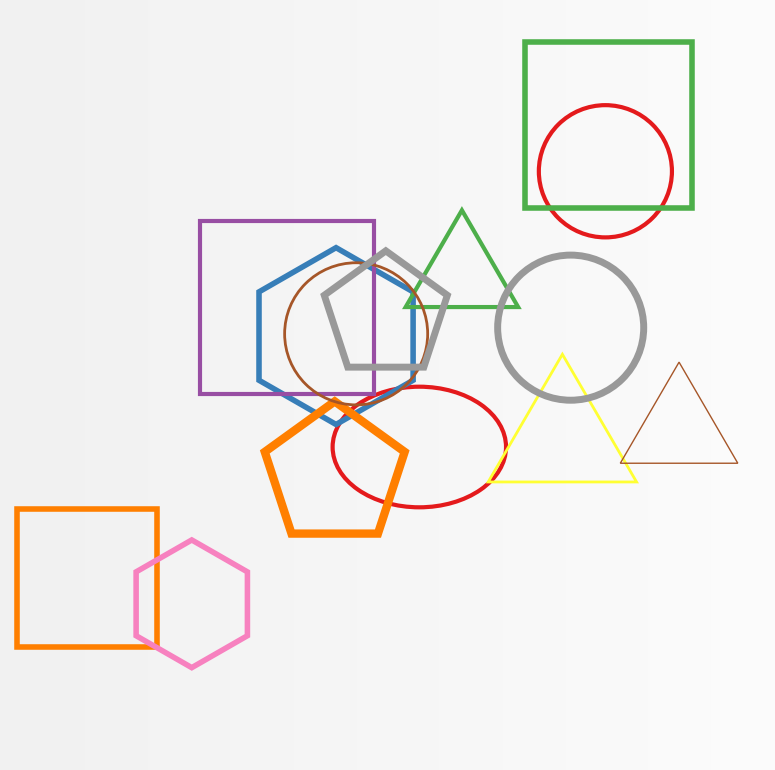[{"shape": "circle", "thickness": 1.5, "radius": 0.43, "center": [0.781, 0.778]}, {"shape": "oval", "thickness": 1.5, "radius": 0.56, "center": [0.541, 0.419]}, {"shape": "hexagon", "thickness": 2, "radius": 0.57, "center": [0.434, 0.564]}, {"shape": "triangle", "thickness": 1.5, "radius": 0.42, "center": [0.596, 0.643]}, {"shape": "square", "thickness": 2, "radius": 0.54, "center": [0.785, 0.838]}, {"shape": "square", "thickness": 1.5, "radius": 0.56, "center": [0.37, 0.601]}, {"shape": "pentagon", "thickness": 3, "radius": 0.47, "center": [0.432, 0.384]}, {"shape": "square", "thickness": 2, "radius": 0.45, "center": [0.112, 0.249]}, {"shape": "triangle", "thickness": 1, "radius": 0.55, "center": [0.726, 0.429]}, {"shape": "circle", "thickness": 1, "radius": 0.46, "center": [0.46, 0.566]}, {"shape": "triangle", "thickness": 0.5, "radius": 0.44, "center": [0.876, 0.442]}, {"shape": "hexagon", "thickness": 2, "radius": 0.41, "center": [0.247, 0.216]}, {"shape": "circle", "thickness": 2.5, "radius": 0.47, "center": [0.736, 0.574]}, {"shape": "pentagon", "thickness": 2.5, "radius": 0.42, "center": [0.498, 0.591]}]